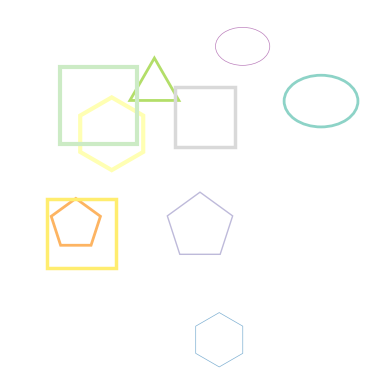[{"shape": "oval", "thickness": 2, "radius": 0.48, "center": [0.834, 0.737]}, {"shape": "hexagon", "thickness": 3, "radius": 0.47, "center": [0.29, 0.653]}, {"shape": "pentagon", "thickness": 1, "radius": 0.45, "center": [0.519, 0.412]}, {"shape": "hexagon", "thickness": 0.5, "radius": 0.35, "center": [0.569, 0.118]}, {"shape": "pentagon", "thickness": 2, "radius": 0.34, "center": [0.197, 0.417]}, {"shape": "triangle", "thickness": 2, "radius": 0.37, "center": [0.401, 0.776]}, {"shape": "square", "thickness": 2.5, "radius": 0.39, "center": [0.532, 0.695]}, {"shape": "oval", "thickness": 0.5, "radius": 0.35, "center": [0.63, 0.88]}, {"shape": "square", "thickness": 3, "radius": 0.5, "center": [0.255, 0.727]}, {"shape": "square", "thickness": 2.5, "radius": 0.45, "center": [0.211, 0.393]}]